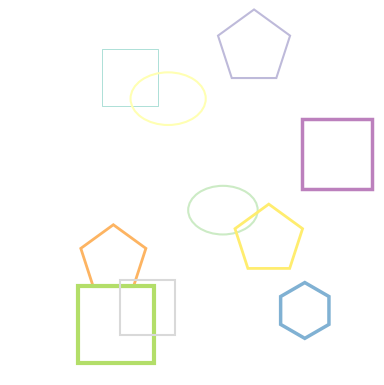[{"shape": "square", "thickness": 0.5, "radius": 0.37, "center": [0.338, 0.799]}, {"shape": "oval", "thickness": 1.5, "radius": 0.49, "center": [0.437, 0.744]}, {"shape": "pentagon", "thickness": 1.5, "radius": 0.49, "center": [0.66, 0.877]}, {"shape": "hexagon", "thickness": 2.5, "radius": 0.36, "center": [0.792, 0.194]}, {"shape": "pentagon", "thickness": 2, "radius": 0.44, "center": [0.294, 0.327]}, {"shape": "square", "thickness": 3, "radius": 0.5, "center": [0.302, 0.157]}, {"shape": "square", "thickness": 1.5, "radius": 0.35, "center": [0.383, 0.202]}, {"shape": "square", "thickness": 2.5, "radius": 0.45, "center": [0.875, 0.601]}, {"shape": "oval", "thickness": 1.5, "radius": 0.45, "center": [0.579, 0.454]}, {"shape": "pentagon", "thickness": 2, "radius": 0.46, "center": [0.698, 0.378]}]